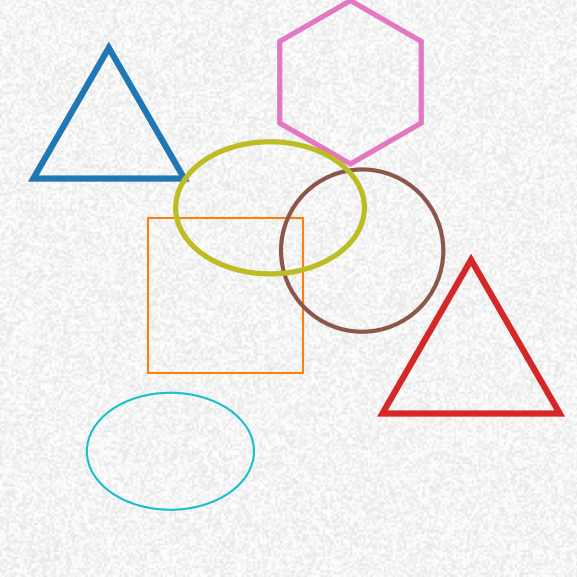[{"shape": "triangle", "thickness": 3, "radius": 0.75, "center": [0.188, 0.765]}, {"shape": "square", "thickness": 1, "radius": 0.67, "center": [0.39, 0.487]}, {"shape": "triangle", "thickness": 3, "radius": 0.89, "center": [0.816, 0.372]}, {"shape": "circle", "thickness": 2, "radius": 0.7, "center": [0.627, 0.565]}, {"shape": "hexagon", "thickness": 2.5, "radius": 0.71, "center": [0.607, 0.857]}, {"shape": "oval", "thickness": 2.5, "radius": 0.82, "center": [0.468, 0.639]}, {"shape": "oval", "thickness": 1, "radius": 0.72, "center": [0.295, 0.218]}]